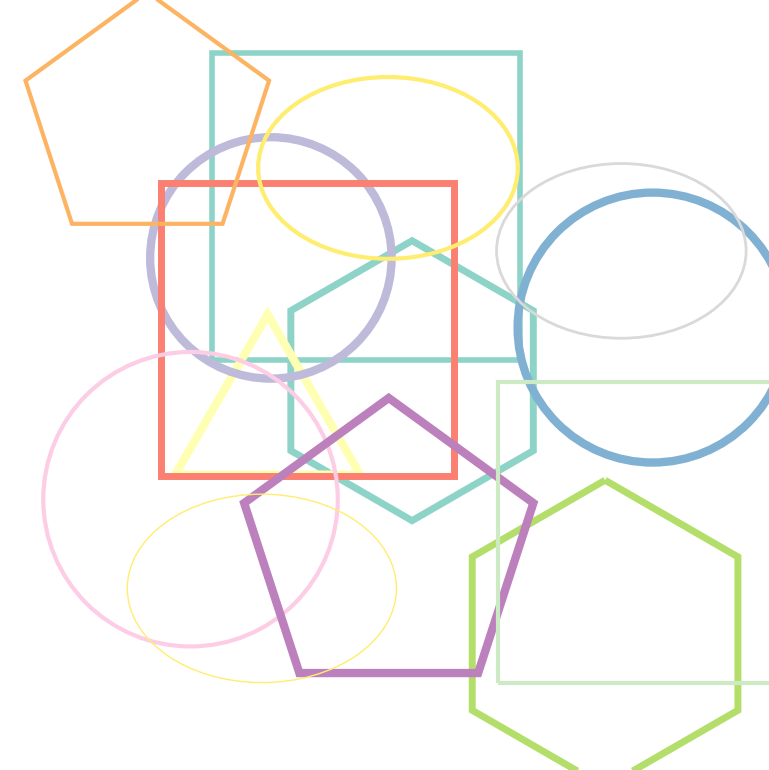[{"shape": "square", "thickness": 2, "radius": 1.0, "center": [0.476, 0.732]}, {"shape": "hexagon", "thickness": 2.5, "radius": 0.91, "center": [0.535, 0.506]}, {"shape": "triangle", "thickness": 3, "radius": 0.69, "center": [0.348, 0.453]}, {"shape": "circle", "thickness": 3, "radius": 0.78, "center": [0.352, 0.665]}, {"shape": "square", "thickness": 2.5, "radius": 0.95, "center": [0.399, 0.572]}, {"shape": "circle", "thickness": 3, "radius": 0.88, "center": [0.848, 0.575]}, {"shape": "pentagon", "thickness": 1.5, "radius": 0.83, "center": [0.191, 0.844]}, {"shape": "hexagon", "thickness": 2.5, "radius": 1.0, "center": [0.786, 0.177]}, {"shape": "circle", "thickness": 1.5, "radius": 0.96, "center": [0.247, 0.352]}, {"shape": "oval", "thickness": 1, "radius": 0.81, "center": [0.807, 0.674]}, {"shape": "pentagon", "thickness": 3, "radius": 0.99, "center": [0.505, 0.286]}, {"shape": "square", "thickness": 1.5, "radius": 0.98, "center": [0.842, 0.308]}, {"shape": "oval", "thickness": 0.5, "radius": 0.87, "center": [0.34, 0.236]}, {"shape": "oval", "thickness": 1.5, "radius": 0.84, "center": [0.504, 0.782]}]